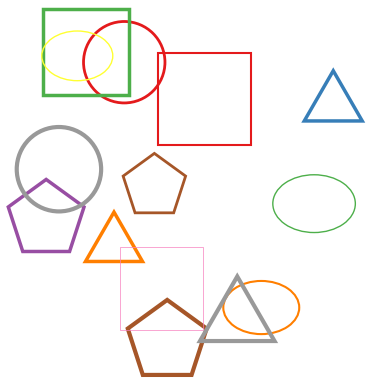[{"shape": "square", "thickness": 1.5, "radius": 0.6, "center": [0.531, 0.742]}, {"shape": "circle", "thickness": 2, "radius": 0.53, "center": [0.323, 0.838]}, {"shape": "triangle", "thickness": 2.5, "radius": 0.43, "center": [0.866, 0.729]}, {"shape": "square", "thickness": 2.5, "radius": 0.56, "center": [0.223, 0.865]}, {"shape": "oval", "thickness": 1, "radius": 0.54, "center": [0.816, 0.471]}, {"shape": "pentagon", "thickness": 2.5, "radius": 0.52, "center": [0.12, 0.43]}, {"shape": "oval", "thickness": 1.5, "radius": 0.49, "center": [0.679, 0.201]}, {"shape": "triangle", "thickness": 2.5, "radius": 0.43, "center": [0.296, 0.364]}, {"shape": "oval", "thickness": 1, "radius": 0.46, "center": [0.201, 0.855]}, {"shape": "pentagon", "thickness": 2, "radius": 0.43, "center": [0.401, 0.516]}, {"shape": "pentagon", "thickness": 3, "radius": 0.54, "center": [0.434, 0.113]}, {"shape": "square", "thickness": 0.5, "radius": 0.53, "center": [0.419, 0.25]}, {"shape": "circle", "thickness": 3, "radius": 0.55, "center": [0.153, 0.56]}, {"shape": "triangle", "thickness": 3, "radius": 0.56, "center": [0.616, 0.17]}]